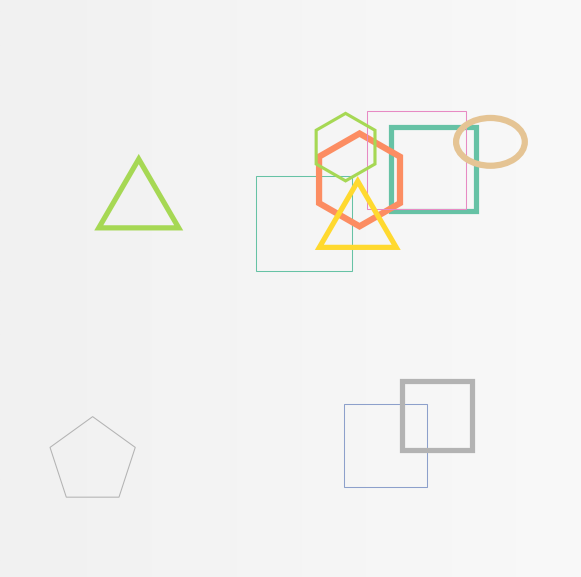[{"shape": "square", "thickness": 0.5, "radius": 0.41, "center": [0.523, 0.612]}, {"shape": "square", "thickness": 2.5, "radius": 0.37, "center": [0.745, 0.706]}, {"shape": "hexagon", "thickness": 3, "radius": 0.4, "center": [0.619, 0.688]}, {"shape": "square", "thickness": 0.5, "radius": 0.36, "center": [0.664, 0.228]}, {"shape": "square", "thickness": 0.5, "radius": 0.42, "center": [0.716, 0.722]}, {"shape": "triangle", "thickness": 2.5, "radius": 0.4, "center": [0.239, 0.644]}, {"shape": "hexagon", "thickness": 1.5, "radius": 0.29, "center": [0.595, 0.744]}, {"shape": "triangle", "thickness": 2.5, "radius": 0.38, "center": [0.616, 0.609]}, {"shape": "oval", "thickness": 3, "radius": 0.3, "center": [0.844, 0.754]}, {"shape": "square", "thickness": 2.5, "radius": 0.3, "center": [0.752, 0.28]}, {"shape": "pentagon", "thickness": 0.5, "radius": 0.39, "center": [0.159, 0.201]}]